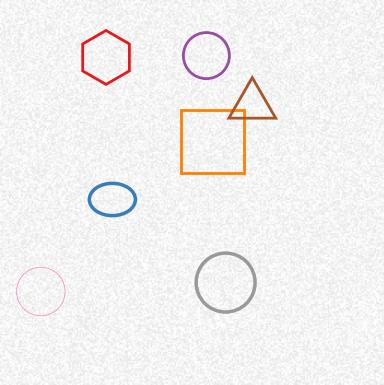[{"shape": "hexagon", "thickness": 2, "radius": 0.35, "center": [0.275, 0.851]}, {"shape": "oval", "thickness": 2.5, "radius": 0.3, "center": [0.292, 0.482]}, {"shape": "circle", "thickness": 2, "radius": 0.3, "center": [0.536, 0.856]}, {"shape": "square", "thickness": 2, "radius": 0.41, "center": [0.551, 0.632]}, {"shape": "triangle", "thickness": 2, "radius": 0.35, "center": [0.655, 0.728]}, {"shape": "circle", "thickness": 0.5, "radius": 0.32, "center": [0.106, 0.243]}, {"shape": "circle", "thickness": 2.5, "radius": 0.38, "center": [0.586, 0.266]}]